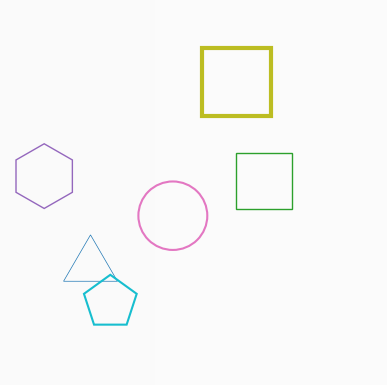[{"shape": "triangle", "thickness": 0.5, "radius": 0.4, "center": [0.234, 0.31]}, {"shape": "square", "thickness": 1, "radius": 0.36, "center": [0.682, 0.529]}, {"shape": "hexagon", "thickness": 1, "radius": 0.42, "center": [0.114, 0.543]}, {"shape": "circle", "thickness": 1.5, "radius": 0.44, "center": [0.446, 0.44]}, {"shape": "square", "thickness": 3, "radius": 0.44, "center": [0.61, 0.787]}, {"shape": "pentagon", "thickness": 1.5, "radius": 0.36, "center": [0.285, 0.215]}]